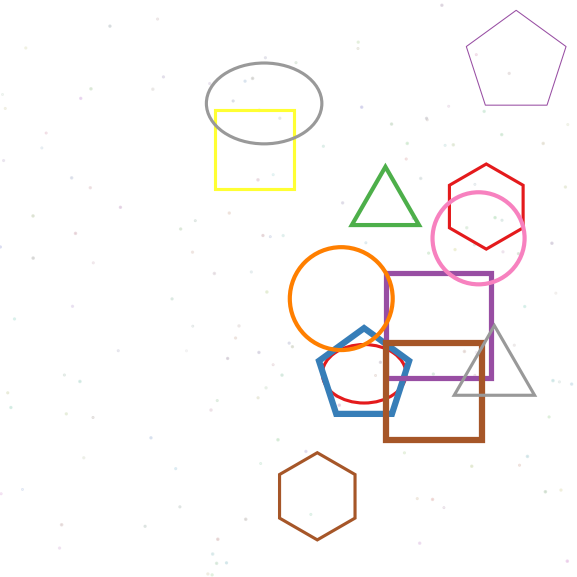[{"shape": "oval", "thickness": 1.5, "radius": 0.36, "center": [0.631, 0.352]}, {"shape": "hexagon", "thickness": 1.5, "radius": 0.37, "center": [0.842, 0.641]}, {"shape": "pentagon", "thickness": 3, "radius": 0.41, "center": [0.63, 0.349]}, {"shape": "triangle", "thickness": 2, "radius": 0.34, "center": [0.667, 0.643]}, {"shape": "square", "thickness": 2.5, "radius": 0.46, "center": [0.759, 0.435]}, {"shape": "pentagon", "thickness": 0.5, "radius": 0.45, "center": [0.894, 0.89]}, {"shape": "circle", "thickness": 2, "radius": 0.45, "center": [0.591, 0.482]}, {"shape": "square", "thickness": 1.5, "radius": 0.34, "center": [0.441, 0.741]}, {"shape": "hexagon", "thickness": 1.5, "radius": 0.38, "center": [0.549, 0.14]}, {"shape": "square", "thickness": 3, "radius": 0.42, "center": [0.752, 0.321]}, {"shape": "circle", "thickness": 2, "radius": 0.4, "center": [0.829, 0.586]}, {"shape": "oval", "thickness": 1.5, "radius": 0.5, "center": [0.457, 0.82]}, {"shape": "triangle", "thickness": 1.5, "radius": 0.4, "center": [0.856, 0.355]}]